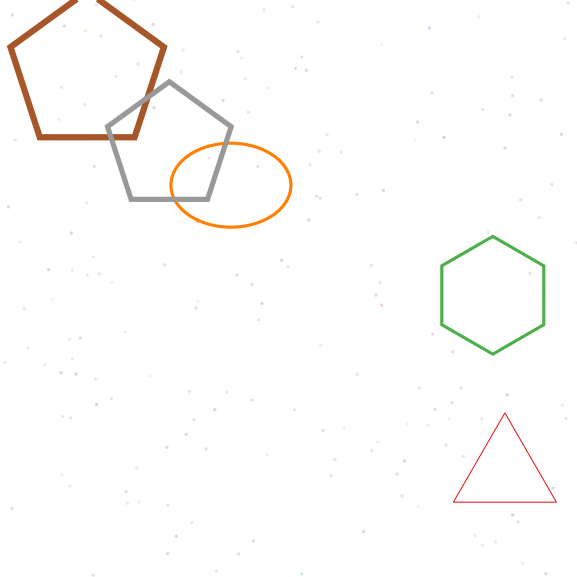[{"shape": "triangle", "thickness": 0.5, "radius": 0.52, "center": [0.874, 0.181]}, {"shape": "hexagon", "thickness": 1.5, "radius": 0.51, "center": [0.853, 0.488]}, {"shape": "oval", "thickness": 1.5, "radius": 0.52, "center": [0.4, 0.678]}, {"shape": "pentagon", "thickness": 3, "radius": 0.7, "center": [0.151, 0.874]}, {"shape": "pentagon", "thickness": 2.5, "radius": 0.56, "center": [0.293, 0.745]}]